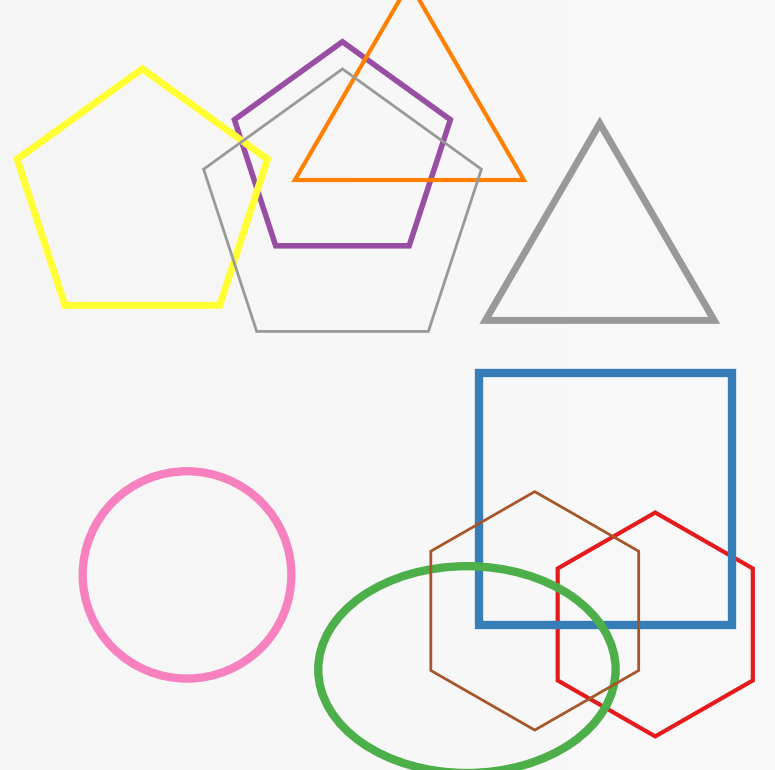[{"shape": "hexagon", "thickness": 1.5, "radius": 0.73, "center": [0.845, 0.189]}, {"shape": "square", "thickness": 3, "radius": 0.82, "center": [0.781, 0.352]}, {"shape": "oval", "thickness": 3, "radius": 0.96, "center": [0.602, 0.13]}, {"shape": "pentagon", "thickness": 2, "radius": 0.73, "center": [0.442, 0.799]}, {"shape": "triangle", "thickness": 1.5, "radius": 0.85, "center": [0.528, 0.852]}, {"shape": "pentagon", "thickness": 2.5, "radius": 0.85, "center": [0.184, 0.741]}, {"shape": "hexagon", "thickness": 1, "radius": 0.77, "center": [0.69, 0.207]}, {"shape": "circle", "thickness": 3, "radius": 0.67, "center": [0.241, 0.253]}, {"shape": "pentagon", "thickness": 1, "radius": 0.94, "center": [0.442, 0.722]}, {"shape": "triangle", "thickness": 2.5, "radius": 0.85, "center": [0.774, 0.669]}]